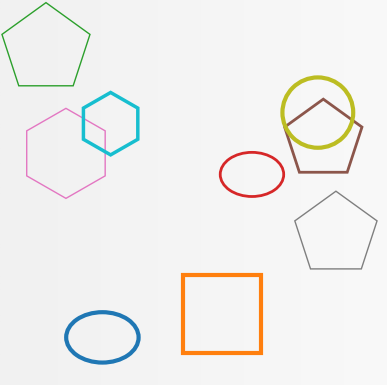[{"shape": "oval", "thickness": 3, "radius": 0.47, "center": [0.264, 0.124]}, {"shape": "square", "thickness": 3, "radius": 0.51, "center": [0.573, 0.184]}, {"shape": "pentagon", "thickness": 1, "radius": 0.6, "center": [0.119, 0.874]}, {"shape": "oval", "thickness": 2, "radius": 0.41, "center": [0.65, 0.547]}, {"shape": "pentagon", "thickness": 2, "radius": 0.52, "center": [0.834, 0.637]}, {"shape": "hexagon", "thickness": 1, "radius": 0.58, "center": [0.17, 0.602]}, {"shape": "pentagon", "thickness": 1, "radius": 0.56, "center": [0.867, 0.392]}, {"shape": "circle", "thickness": 3, "radius": 0.46, "center": [0.82, 0.708]}, {"shape": "hexagon", "thickness": 2.5, "radius": 0.41, "center": [0.285, 0.679]}]